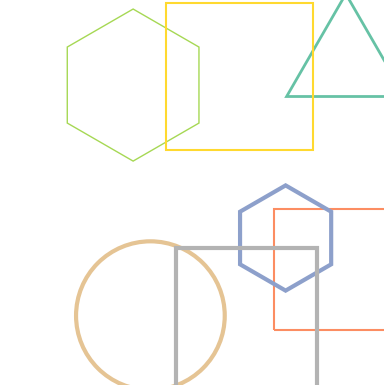[{"shape": "triangle", "thickness": 2, "radius": 0.89, "center": [0.898, 0.838]}, {"shape": "square", "thickness": 1.5, "radius": 0.79, "center": [0.869, 0.3]}, {"shape": "hexagon", "thickness": 3, "radius": 0.68, "center": [0.742, 0.382]}, {"shape": "hexagon", "thickness": 1, "radius": 0.99, "center": [0.346, 0.779]}, {"shape": "square", "thickness": 1.5, "radius": 0.96, "center": [0.622, 0.802]}, {"shape": "circle", "thickness": 3, "radius": 0.97, "center": [0.391, 0.18]}, {"shape": "square", "thickness": 3, "radius": 0.92, "center": [0.639, 0.173]}]